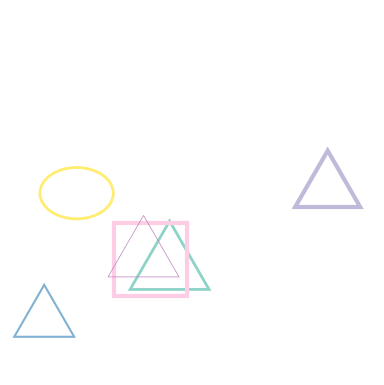[{"shape": "triangle", "thickness": 2, "radius": 0.59, "center": [0.44, 0.307]}, {"shape": "triangle", "thickness": 3, "radius": 0.49, "center": [0.851, 0.511]}, {"shape": "triangle", "thickness": 1.5, "radius": 0.45, "center": [0.115, 0.17]}, {"shape": "square", "thickness": 3, "radius": 0.48, "center": [0.392, 0.325]}, {"shape": "triangle", "thickness": 0.5, "radius": 0.53, "center": [0.373, 0.334]}, {"shape": "oval", "thickness": 2, "radius": 0.48, "center": [0.199, 0.498]}]